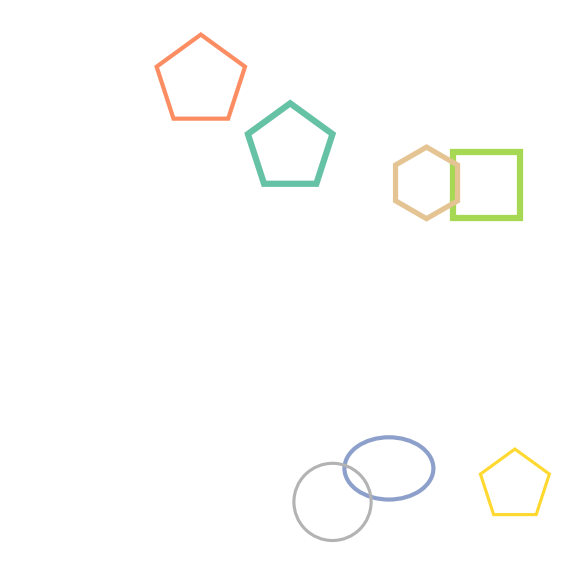[{"shape": "pentagon", "thickness": 3, "radius": 0.39, "center": [0.503, 0.743]}, {"shape": "pentagon", "thickness": 2, "radius": 0.4, "center": [0.348, 0.859]}, {"shape": "oval", "thickness": 2, "radius": 0.39, "center": [0.673, 0.188]}, {"shape": "square", "thickness": 3, "radius": 0.29, "center": [0.842, 0.679]}, {"shape": "pentagon", "thickness": 1.5, "radius": 0.31, "center": [0.892, 0.159]}, {"shape": "hexagon", "thickness": 2.5, "radius": 0.31, "center": [0.739, 0.682]}, {"shape": "circle", "thickness": 1.5, "radius": 0.33, "center": [0.576, 0.13]}]